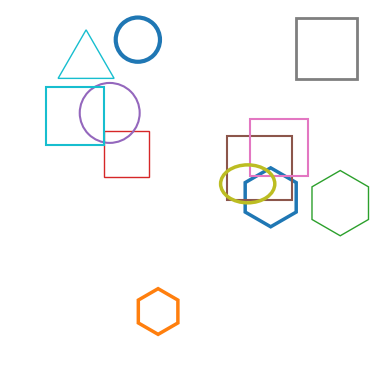[{"shape": "hexagon", "thickness": 2.5, "radius": 0.38, "center": [0.703, 0.487]}, {"shape": "circle", "thickness": 3, "radius": 0.29, "center": [0.358, 0.897]}, {"shape": "hexagon", "thickness": 2.5, "radius": 0.3, "center": [0.411, 0.191]}, {"shape": "hexagon", "thickness": 1, "radius": 0.42, "center": [0.884, 0.472]}, {"shape": "square", "thickness": 1, "radius": 0.3, "center": [0.329, 0.601]}, {"shape": "circle", "thickness": 1.5, "radius": 0.39, "center": [0.285, 0.707]}, {"shape": "square", "thickness": 1.5, "radius": 0.42, "center": [0.674, 0.563]}, {"shape": "square", "thickness": 1.5, "radius": 0.38, "center": [0.725, 0.617]}, {"shape": "square", "thickness": 2, "radius": 0.39, "center": [0.848, 0.875]}, {"shape": "oval", "thickness": 2.5, "radius": 0.35, "center": [0.643, 0.522]}, {"shape": "square", "thickness": 1.5, "radius": 0.38, "center": [0.195, 0.699]}, {"shape": "triangle", "thickness": 1, "radius": 0.42, "center": [0.224, 0.838]}]